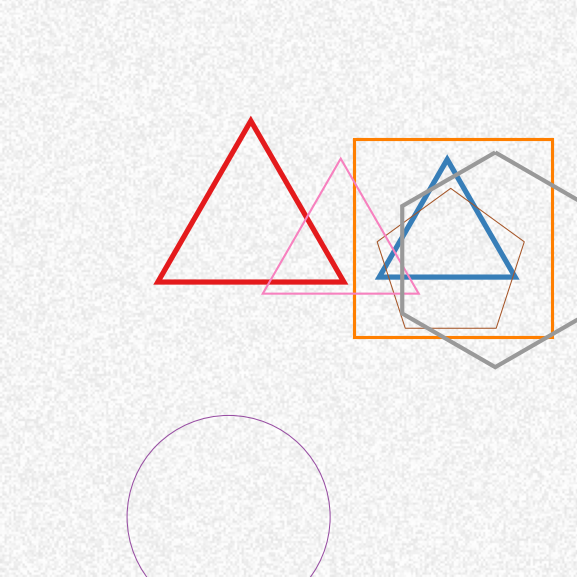[{"shape": "triangle", "thickness": 2.5, "radius": 0.93, "center": [0.434, 0.604]}, {"shape": "triangle", "thickness": 2.5, "radius": 0.68, "center": [0.774, 0.587]}, {"shape": "circle", "thickness": 0.5, "radius": 0.88, "center": [0.396, 0.104]}, {"shape": "square", "thickness": 1.5, "radius": 0.85, "center": [0.784, 0.587]}, {"shape": "pentagon", "thickness": 0.5, "radius": 0.67, "center": [0.78, 0.539]}, {"shape": "triangle", "thickness": 1, "radius": 0.78, "center": [0.59, 0.569]}, {"shape": "hexagon", "thickness": 2, "radius": 0.93, "center": [0.858, 0.549]}]